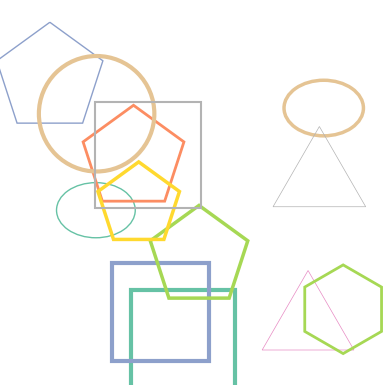[{"shape": "square", "thickness": 3, "radius": 0.68, "center": [0.476, 0.111]}, {"shape": "oval", "thickness": 1, "radius": 0.51, "center": [0.249, 0.454]}, {"shape": "pentagon", "thickness": 2, "radius": 0.69, "center": [0.347, 0.589]}, {"shape": "pentagon", "thickness": 1, "radius": 0.72, "center": [0.129, 0.797]}, {"shape": "square", "thickness": 3, "radius": 0.63, "center": [0.417, 0.189]}, {"shape": "triangle", "thickness": 0.5, "radius": 0.69, "center": [0.8, 0.16]}, {"shape": "hexagon", "thickness": 2, "radius": 0.58, "center": [0.891, 0.197]}, {"shape": "pentagon", "thickness": 2.5, "radius": 0.67, "center": [0.517, 0.333]}, {"shape": "pentagon", "thickness": 2.5, "radius": 0.56, "center": [0.36, 0.468]}, {"shape": "oval", "thickness": 2.5, "radius": 0.52, "center": [0.841, 0.719]}, {"shape": "circle", "thickness": 3, "radius": 0.75, "center": [0.251, 0.705]}, {"shape": "triangle", "thickness": 0.5, "radius": 0.69, "center": [0.83, 0.532]}, {"shape": "square", "thickness": 1.5, "radius": 0.69, "center": [0.384, 0.598]}]